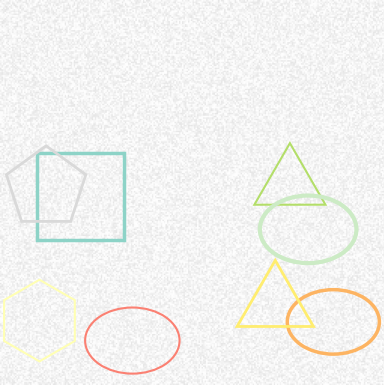[{"shape": "square", "thickness": 2.5, "radius": 0.56, "center": [0.208, 0.488]}, {"shape": "hexagon", "thickness": 1.5, "radius": 0.53, "center": [0.103, 0.167]}, {"shape": "oval", "thickness": 1.5, "radius": 0.61, "center": [0.344, 0.115]}, {"shape": "oval", "thickness": 2.5, "radius": 0.6, "center": [0.866, 0.164]}, {"shape": "triangle", "thickness": 1.5, "radius": 0.53, "center": [0.753, 0.522]}, {"shape": "pentagon", "thickness": 2, "radius": 0.54, "center": [0.12, 0.513]}, {"shape": "oval", "thickness": 3, "radius": 0.63, "center": [0.8, 0.404]}, {"shape": "triangle", "thickness": 2, "radius": 0.57, "center": [0.715, 0.209]}]